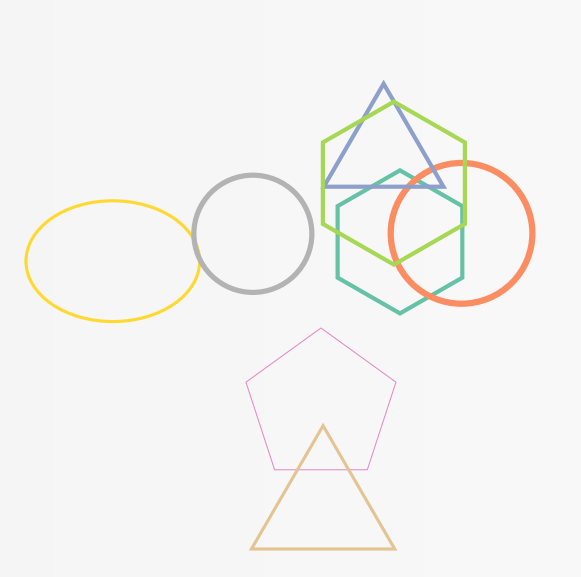[{"shape": "hexagon", "thickness": 2, "radius": 0.62, "center": [0.688, 0.58]}, {"shape": "circle", "thickness": 3, "radius": 0.61, "center": [0.794, 0.595]}, {"shape": "triangle", "thickness": 2, "radius": 0.59, "center": [0.66, 0.735]}, {"shape": "pentagon", "thickness": 0.5, "radius": 0.68, "center": [0.552, 0.295]}, {"shape": "hexagon", "thickness": 2, "radius": 0.71, "center": [0.678, 0.682]}, {"shape": "oval", "thickness": 1.5, "radius": 0.75, "center": [0.194, 0.547]}, {"shape": "triangle", "thickness": 1.5, "radius": 0.71, "center": [0.556, 0.12]}, {"shape": "circle", "thickness": 2.5, "radius": 0.51, "center": [0.435, 0.594]}]